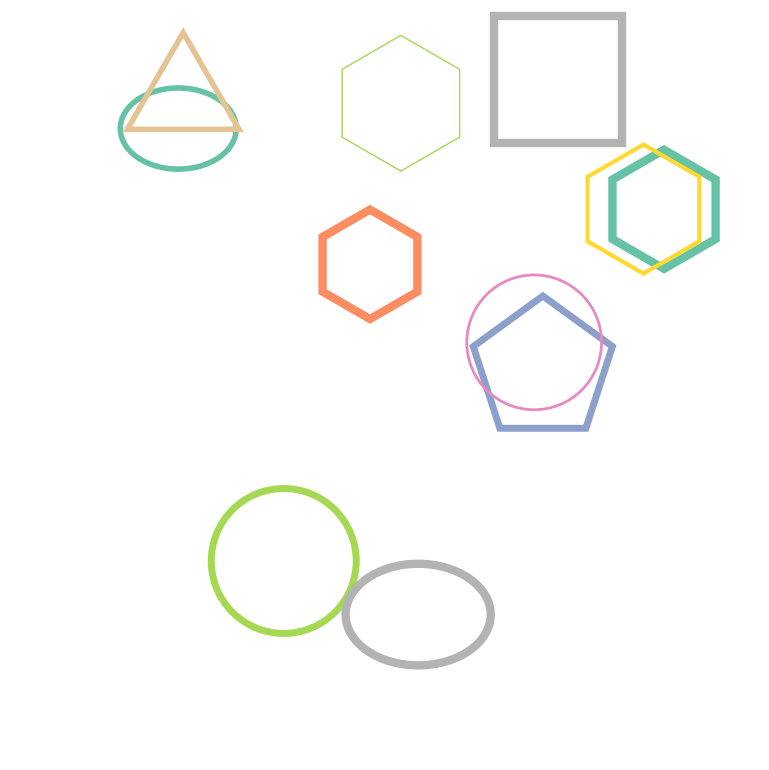[{"shape": "hexagon", "thickness": 3, "radius": 0.39, "center": [0.862, 0.728]}, {"shape": "oval", "thickness": 2, "radius": 0.38, "center": [0.232, 0.833]}, {"shape": "hexagon", "thickness": 3, "radius": 0.36, "center": [0.48, 0.657]}, {"shape": "pentagon", "thickness": 2.5, "radius": 0.47, "center": [0.705, 0.521]}, {"shape": "circle", "thickness": 1, "radius": 0.44, "center": [0.694, 0.555]}, {"shape": "hexagon", "thickness": 0.5, "radius": 0.44, "center": [0.521, 0.866]}, {"shape": "circle", "thickness": 2.5, "radius": 0.47, "center": [0.368, 0.271]}, {"shape": "hexagon", "thickness": 1.5, "radius": 0.42, "center": [0.836, 0.728]}, {"shape": "triangle", "thickness": 2, "radius": 0.42, "center": [0.238, 0.874]}, {"shape": "oval", "thickness": 3, "radius": 0.47, "center": [0.543, 0.202]}, {"shape": "square", "thickness": 3, "radius": 0.41, "center": [0.725, 0.897]}]